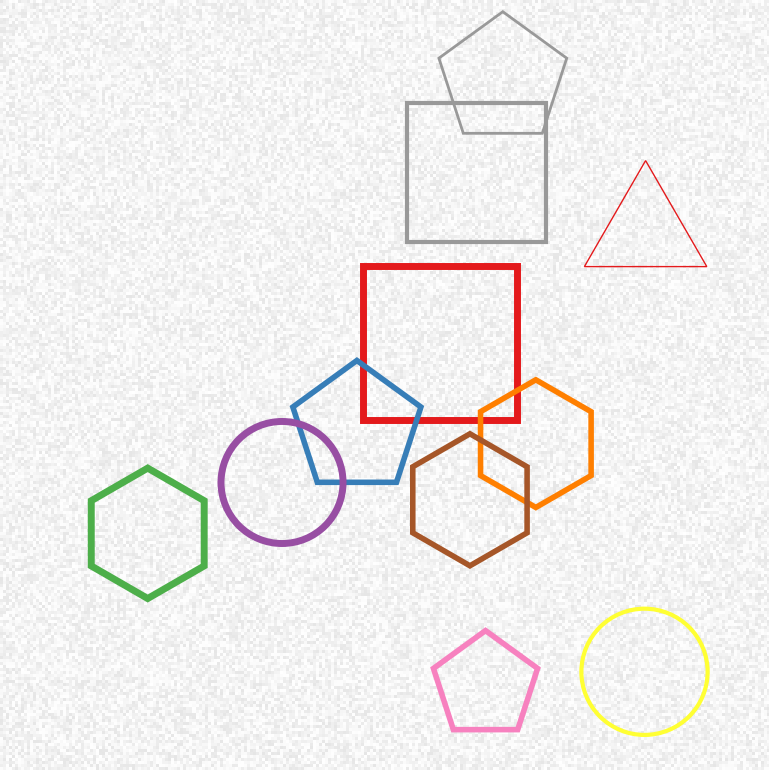[{"shape": "square", "thickness": 2.5, "radius": 0.5, "center": [0.571, 0.554]}, {"shape": "triangle", "thickness": 0.5, "radius": 0.46, "center": [0.838, 0.7]}, {"shape": "pentagon", "thickness": 2, "radius": 0.44, "center": [0.464, 0.444]}, {"shape": "hexagon", "thickness": 2.5, "radius": 0.42, "center": [0.192, 0.307]}, {"shape": "circle", "thickness": 2.5, "radius": 0.4, "center": [0.366, 0.373]}, {"shape": "hexagon", "thickness": 2, "radius": 0.41, "center": [0.696, 0.424]}, {"shape": "circle", "thickness": 1.5, "radius": 0.41, "center": [0.837, 0.128]}, {"shape": "hexagon", "thickness": 2, "radius": 0.43, "center": [0.61, 0.351]}, {"shape": "pentagon", "thickness": 2, "radius": 0.36, "center": [0.631, 0.11]}, {"shape": "pentagon", "thickness": 1, "radius": 0.44, "center": [0.653, 0.897]}, {"shape": "square", "thickness": 1.5, "radius": 0.45, "center": [0.619, 0.775]}]